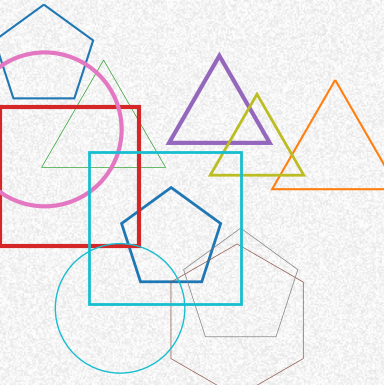[{"shape": "pentagon", "thickness": 2, "radius": 0.68, "center": [0.445, 0.378]}, {"shape": "pentagon", "thickness": 1.5, "radius": 0.67, "center": [0.114, 0.853]}, {"shape": "triangle", "thickness": 1.5, "radius": 0.95, "center": [0.871, 0.603]}, {"shape": "triangle", "thickness": 0.5, "radius": 0.93, "center": [0.269, 0.658]}, {"shape": "square", "thickness": 3, "radius": 0.9, "center": [0.18, 0.541]}, {"shape": "triangle", "thickness": 3, "radius": 0.75, "center": [0.57, 0.704]}, {"shape": "hexagon", "thickness": 0.5, "radius": 0.99, "center": [0.616, 0.168]}, {"shape": "circle", "thickness": 3, "radius": 1.0, "center": [0.116, 0.664]}, {"shape": "pentagon", "thickness": 0.5, "radius": 0.78, "center": [0.625, 0.251]}, {"shape": "triangle", "thickness": 2, "radius": 0.7, "center": [0.668, 0.615]}, {"shape": "circle", "thickness": 1, "radius": 0.84, "center": [0.312, 0.199]}, {"shape": "square", "thickness": 2, "radius": 0.99, "center": [0.428, 0.408]}]